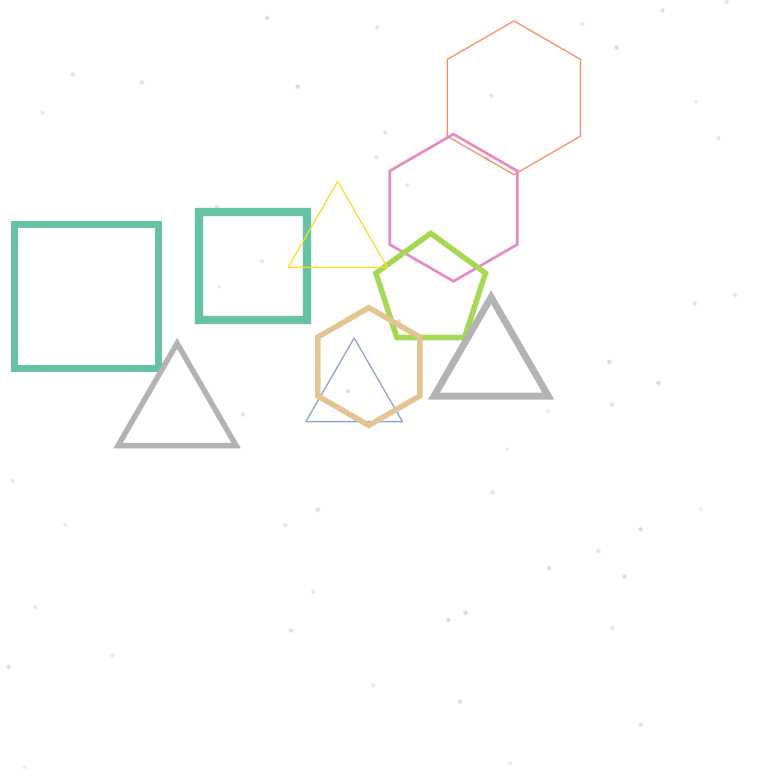[{"shape": "square", "thickness": 3, "radius": 0.35, "center": [0.328, 0.655]}, {"shape": "square", "thickness": 2.5, "radius": 0.47, "center": [0.112, 0.616]}, {"shape": "hexagon", "thickness": 0.5, "radius": 0.5, "center": [0.667, 0.873]}, {"shape": "triangle", "thickness": 0.5, "radius": 0.36, "center": [0.46, 0.489]}, {"shape": "hexagon", "thickness": 1, "radius": 0.48, "center": [0.589, 0.73]}, {"shape": "pentagon", "thickness": 2, "radius": 0.37, "center": [0.559, 0.622]}, {"shape": "triangle", "thickness": 0.5, "radius": 0.37, "center": [0.439, 0.69]}, {"shape": "hexagon", "thickness": 2, "radius": 0.38, "center": [0.479, 0.524]}, {"shape": "triangle", "thickness": 2, "radius": 0.44, "center": [0.23, 0.466]}, {"shape": "triangle", "thickness": 2.5, "radius": 0.43, "center": [0.638, 0.528]}]